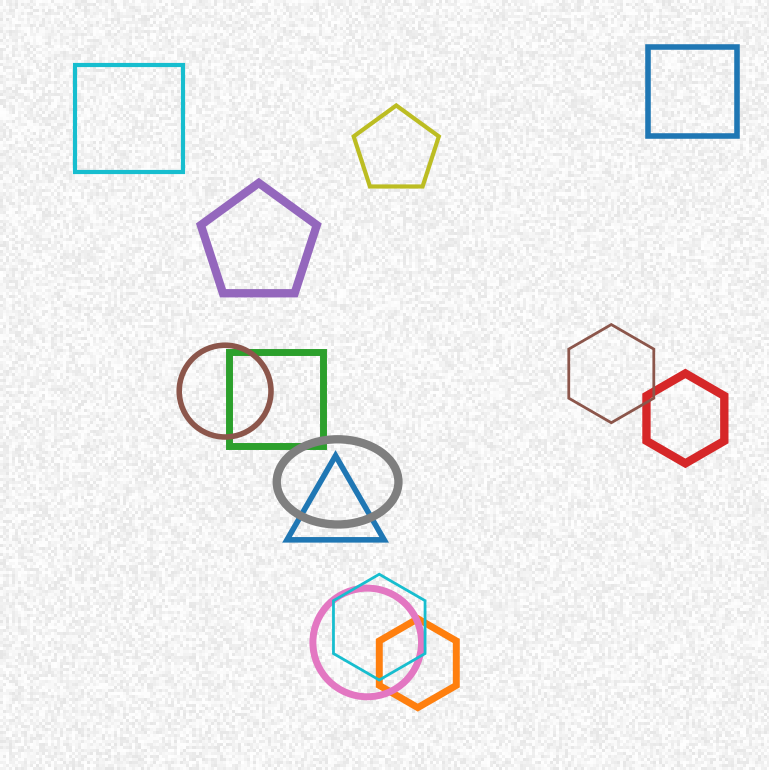[{"shape": "triangle", "thickness": 2, "radius": 0.36, "center": [0.436, 0.335]}, {"shape": "square", "thickness": 2, "radius": 0.29, "center": [0.9, 0.881]}, {"shape": "hexagon", "thickness": 2.5, "radius": 0.29, "center": [0.543, 0.139]}, {"shape": "square", "thickness": 2.5, "radius": 0.31, "center": [0.359, 0.482]}, {"shape": "hexagon", "thickness": 3, "radius": 0.29, "center": [0.89, 0.457]}, {"shape": "pentagon", "thickness": 3, "radius": 0.4, "center": [0.336, 0.683]}, {"shape": "circle", "thickness": 2, "radius": 0.3, "center": [0.292, 0.492]}, {"shape": "hexagon", "thickness": 1, "radius": 0.32, "center": [0.794, 0.515]}, {"shape": "circle", "thickness": 2.5, "radius": 0.35, "center": [0.477, 0.166]}, {"shape": "oval", "thickness": 3, "radius": 0.4, "center": [0.438, 0.374]}, {"shape": "pentagon", "thickness": 1.5, "radius": 0.29, "center": [0.515, 0.805]}, {"shape": "square", "thickness": 1.5, "radius": 0.35, "center": [0.167, 0.846]}, {"shape": "hexagon", "thickness": 1, "radius": 0.34, "center": [0.493, 0.186]}]